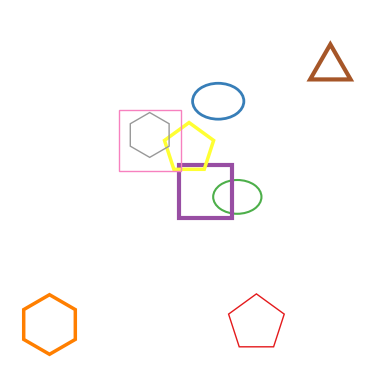[{"shape": "pentagon", "thickness": 1, "radius": 0.38, "center": [0.666, 0.161]}, {"shape": "oval", "thickness": 2, "radius": 0.33, "center": [0.567, 0.737]}, {"shape": "oval", "thickness": 1.5, "radius": 0.31, "center": [0.616, 0.489]}, {"shape": "square", "thickness": 3, "radius": 0.35, "center": [0.534, 0.502]}, {"shape": "hexagon", "thickness": 2.5, "radius": 0.39, "center": [0.129, 0.157]}, {"shape": "pentagon", "thickness": 2.5, "radius": 0.34, "center": [0.491, 0.615]}, {"shape": "triangle", "thickness": 3, "radius": 0.3, "center": [0.858, 0.824]}, {"shape": "square", "thickness": 1, "radius": 0.4, "center": [0.389, 0.635]}, {"shape": "hexagon", "thickness": 1, "radius": 0.29, "center": [0.389, 0.649]}]